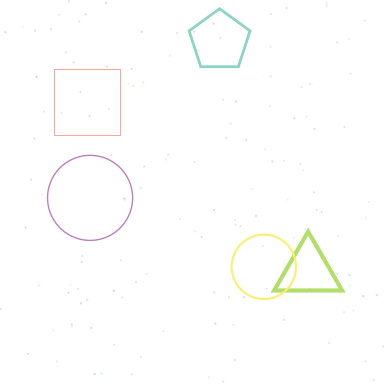[{"shape": "pentagon", "thickness": 2, "radius": 0.42, "center": [0.57, 0.894]}, {"shape": "square", "thickness": 0.5, "radius": 0.43, "center": [0.226, 0.735]}, {"shape": "triangle", "thickness": 3, "radius": 0.51, "center": [0.8, 0.296]}, {"shape": "circle", "thickness": 1, "radius": 0.55, "center": [0.234, 0.486]}, {"shape": "circle", "thickness": 1.5, "radius": 0.42, "center": [0.685, 0.307]}]